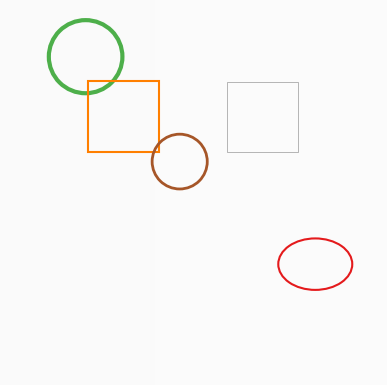[{"shape": "oval", "thickness": 1.5, "radius": 0.48, "center": [0.814, 0.314]}, {"shape": "circle", "thickness": 3, "radius": 0.47, "center": [0.221, 0.853]}, {"shape": "square", "thickness": 1.5, "radius": 0.46, "center": [0.319, 0.697]}, {"shape": "circle", "thickness": 2, "radius": 0.36, "center": [0.464, 0.58]}, {"shape": "square", "thickness": 0.5, "radius": 0.45, "center": [0.677, 0.696]}]